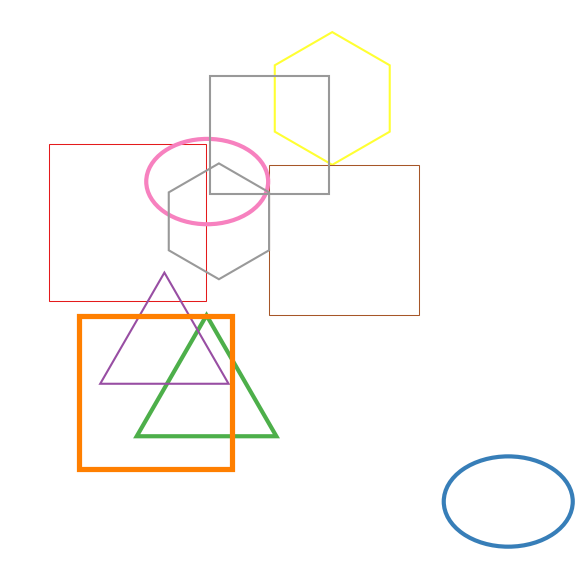[{"shape": "square", "thickness": 0.5, "radius": 0.68, "center": [0.221, 0.614]}, {"shape": "oval", "thickness": 2, "radius": 0.56, "center": [0.88, 0.131]}, {"shape": "triangle", "thickness": 2, "radius": 0.7, "center": [0.358, 0.314]}, {"shape": "triangle", "thickness": 1, "radius": 0.64, "center": [0.285, 0.399]}, {"shape": "square", "thickness": 2.5, "radius": 0.66, "center": [0.27, 0.32]}, {"shape": "hexagon", "thickness": 1, "radius": 0.57, "center": [0.575, 0.829]}, {"shape": "square", "thickness": 0.5, "radius": 0.65, "center": [0.595, 0.584]}, {"shape": "oval", "thickness": 2, "radius": 0.53, "center": [0.359, 0.685]}, {"shape": "hexagon", "thickness": 1, "radius": 0.5, "center": [0.379, 0.616]}, {"shape": "square", "thickness": 1, "radius": 0.51, "center": [0.467, 0.765]}]